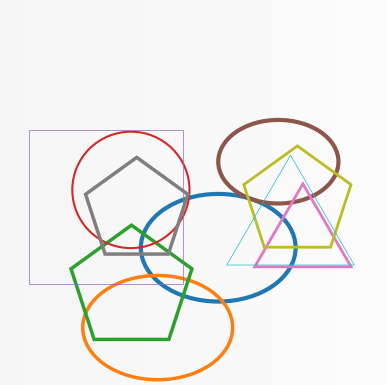[{"shape": "oval", "thickness": 3, "radius": 1.0, "center": [0.563, 0.357]}, {"shape": "oval", "thickness": 2.5, "radius": 0.97, "center": [0.407, 0.149]}, {"shape": "pentagon", "thickness": 2.5, "radius": 0.82, "center": [0.339, 0.251]}, {"shape": "circle", "thickness": 1.5, "radius": 0.76, "center": [0.338, 0.507]}, {"shape": "square", "thickness": 0.5, "radius": 1.0, "center": [0.273, 0.463]}, {"shape": "oval", "thickness": 3, "radius": 0.78, "center": [0.718, 0.58]}, {"shape": "triangle", "thickness": 2, "radius": 0.72, "center": [0.782, 0.379]}, {"shape": "pentagon", "thickness": 2.5, "radius": 0.69, "center": [0.353, 0.452]}, {"shape": "pentagon", "thickness": 2, "radius": 0.73, "center": [0.768, 0.476]}, {"shape": "triangle", "thickness": 0.5, "radius": 0.95, "center": [0.75, 0.407]}]